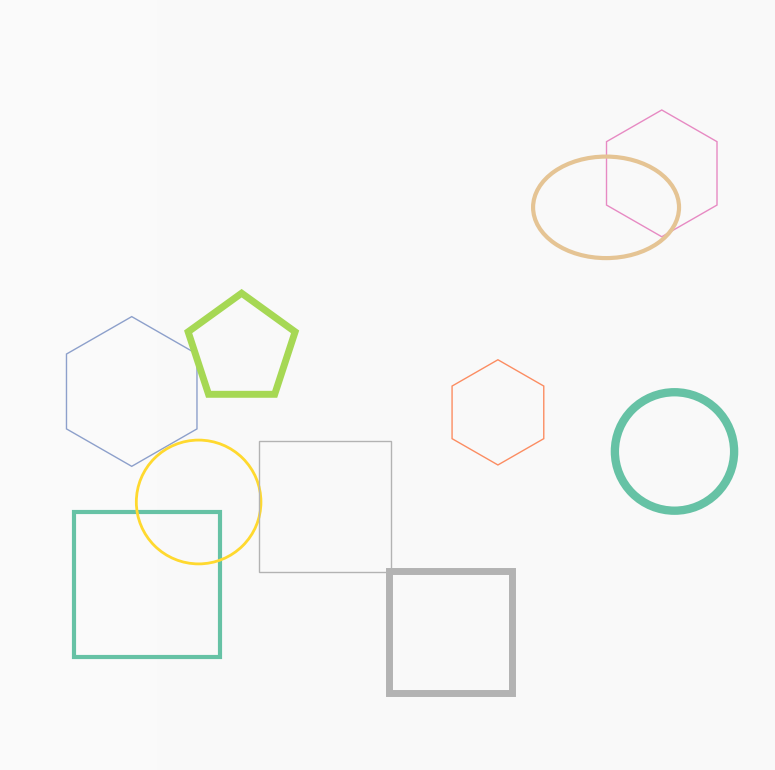[{"shape": "circle", "thickness": 3, "radius": 0.38, "center": [0.87, 0.414]}, {"shape": "square", "thickness": 1.5, "radius": 0.47, "center": [0.189, 0.241]}, {"shape": "hexagon", "thickness": 0.5, "radius": 0.34, "center": [0.642, 0.464]}, {"shape": "hexagon", "thickness": 0.5, "radius": 0.49, "center": [0.17, 0.492]}, {"shape": "hexagon", "thickness": 0.5, "radius": 0.41, "center": [0.854, 0.775]}, {"shape": "pentagon", "thickness": 2.5, "radius": 0.36, "center": [0.312, 0.547]}, {"shape": "circle", "thickness": 1, "radius": 0.4, "center": [0.256, 0.348]}, {"shape": "oval", "thickness": 1.5, "radius": 0.47, "center": [0.782, 0.731]}, {"shape": "square", "thickness": 0.5, "radius": 0.43, "center": [0.419, 0.342]}, {"shape": "square", "thickness": 2.5, "radius": 0.4, "center": [0.581, 0.179]}]